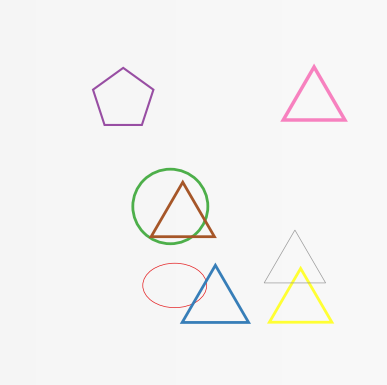[{"shape": "oval", "thickness": 0.5, "radius": 0.41, "center": [0.451, 0.259]}, {"shape": "triangle", "thickness": 2, "radius": 0.49, "center": [0.556, 0.212]}, {"shape": "circle", "thickness": 2, "radius": 0.48, "center": [0.44, 0.464]}, {"shape": "pentagon", "thickness": 1.5, "radius": 0.41, "center": [0.318, 0.742]}, {"shape": "triangle", "thickness": 2, "radius": 0.47, "center": [0.776, 0.21]}, {"shape": "triangle", "thickness": 2, "radius": 0.47, "center": [0.472, 0.432]}, {"shape": "triangle", "thickness": 2.5, "radius": 0.46, "center": [0.811, 0.734]}, {"shape": "triangle", "thickness": 0.5, "radius": 0.46, "center": [0.761, 0.311]}]